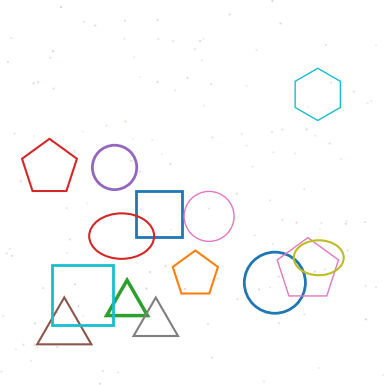[{"shape": "square", "thickness": 2, "radius": 0.3, "center": [0.413, 0.444]}, {"shape": "circle", "thickness": 2, "radius": 0.4, "center": [0.714, 0.266]}, {"shape": "pentagon", "thickness": 1.5, "radius": 0.31, "center": [0.507, 0.288]}, {"shape": "triangle", "thickness": 2.5, "radius": 0.31, "center": [0.33, 0.211]}, {"shape": "pentagon", "thickness": 1.5, "radius": 0.37, "center": [0.128, 0.564]}, {"shape": "oval", "thickness": 1.5, "radius": 0.42, "center": [0.316, 0.387]}, {"shape": "circle", "thickness": 2, "radius": 0.29, "center": [0.298, 0.565]}, {"shape": "triangle", "thickness": 1.5, "radius": 0.41, "center": [0.167, 0.146]}, {"shape": "circle", "thickness": 1, "radius": 0.32, "center": [0.543, 0.438]}, {"shape": "pentagon", "thickness": 1, "radius": 0.42, "center": [0.8, 0.299]}, {"shape": "triangle", "thickness": 1.5, "radius": 0.33, "center": [0.405, 0.161]}, {"shape": "oval", "thickness": 1.5, "radius": 0.32, "center": [0.828, 0.331]}, {"shape": "hexagon", "thickness": 1, "radius": 0.34, "center": [0.825, 0.755]}, {"shape": "square", "thickness": 2, "radius": 0.39, "center": [0.214, 0.234]}]